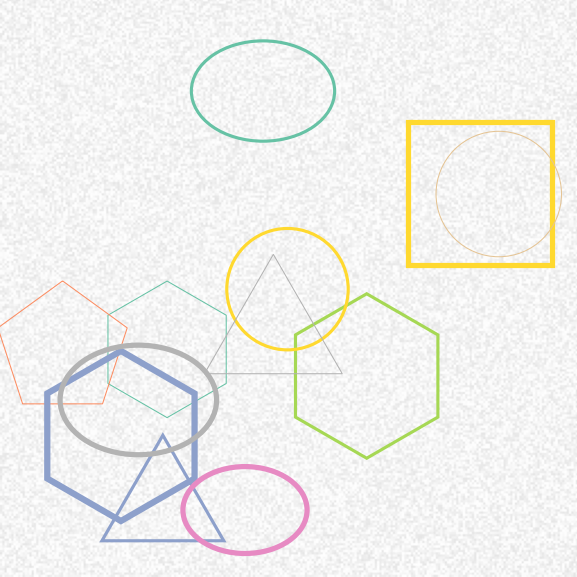[{"shape": "hexagon", "thickness": 0.5, "radius": 0.59, "center": [0.289, 0.394]}, {"shape": "oval", "thickness": 1.5, "radius": 0.62, "center": [0.455, 0.842]}, {"shape": "pentagon", "thickness": 0.5, "radius": 0.59, "center": [0.108, 0.395]}, {"shape": "hexagon", "thickness": 3, "radius": 0.74, "center": [0.209, 0.244]}, {"shape": "triangle", "thickness": 1.5, "radius": 0.61, "center": [0.282, 0.124]}, {"shape": "oval", "thickness": 2.5, "radius": 0.54, "center": [0.424, 0.116]}, {"shape": "hexagon", "thickness": 1.5, "radius": 0.71, "center": [0.635, 0.348]}, {"shape": "circle", "thickness": 1.5, "radius": 0.53, "center": [0.498, 0.498]}, {"shape": "square", "thickness": 2.5, "radius": 0.62, "center": [0.832, 0.664]}, {"shape": "circle", "thickness": 0.5, "radius": 0.54, "center": [0.864, 0.663]}, {"shape": "oval", "thickness": 2.5, "radius": 0.68, "center": [0.24, 0.307]}, {"shape": "triangle", "thickness": 0.5, "radius": 0.69, "center": [0.473, 0.421]}]